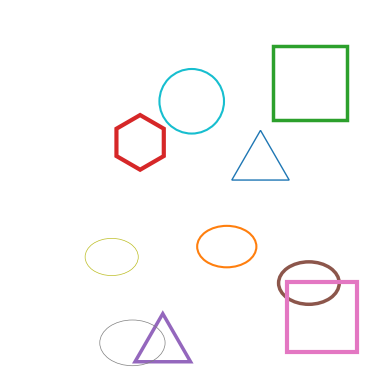[{"shape": "triangle", "thickness": 1, "radius": 0.43, "center": [0.677, 0.575]}, {"shape": "oval", "thickness": 1.5, "radius": 0.38, "center": [0.589, 0.36]}, {"shape": "square", "thickness": 2.5, "radius": 0.48, "center": [0.804, 0.784]}, {"shape": "hexagon", "thickness": 3, "radius": 0.35, "center": [0.364, 0.63]}, {"shape": "triangle", "thickness": 2.5, "radius": 0.42, "center": [0.423, 0.102]}, {"shape": "oval", "thickness": 2.5, "radius": 0.39, "center": [0.802, 0.265]}, {"shape": "square", "thickness": 3, "radius": 0.45, "center": [0.837, 0.177]}, {"shape": "oval", "thickness": 0.5, "radius": 0.42, "center": [0.344, 0.109]}, {"shape": "oval", "thickness": 0.5, "radius": 0.35, "center": [0.29, 0.333]}, {"shape": "circle", "thickness": 1.5, "radius": 0.42, "center": [0.498, 0.737]}]